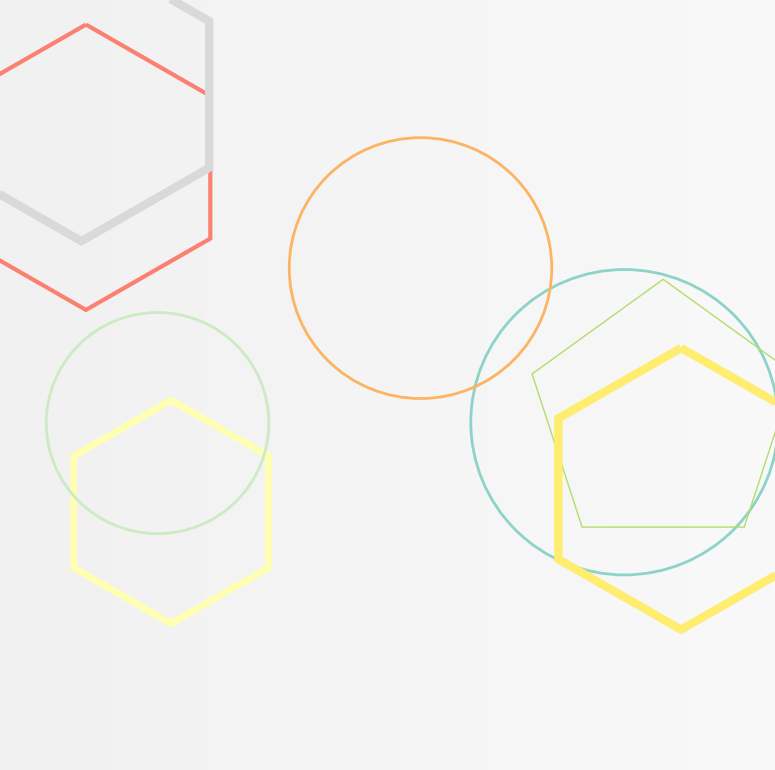[{"shape": "circle", "thickness": 1, "radius": 0.99, "center": [0.806, 0.452]}, {"shape": "hexagon", "thickness": 2.5, "radius": 0.73, "center": [0.221, 0.335]}, {"shape": "hexagon", "thickness": 1.5, "radius": 0.93, "center": [0.111, 0.783]}, {"shape": "circle", "thickness": 1, "radius": 0.85, "center": [0.543, 0.652]}, {"shape": "pentagon", "thickness": 0.5, "radius": 0.89, "center": [0.856, 0.459]}, {"shape": "hexagon", "thickness": 3, "radius": 0.95, "center": [0.105, 0.877]}, {"shape": "circle", "thickness": 1, "radius": 0.72, "center": [0.203, 0.451]}, {"shape": "hexagon", "thickness": 3, "radius": 0.91, "center": [0.879, 0.365]}]